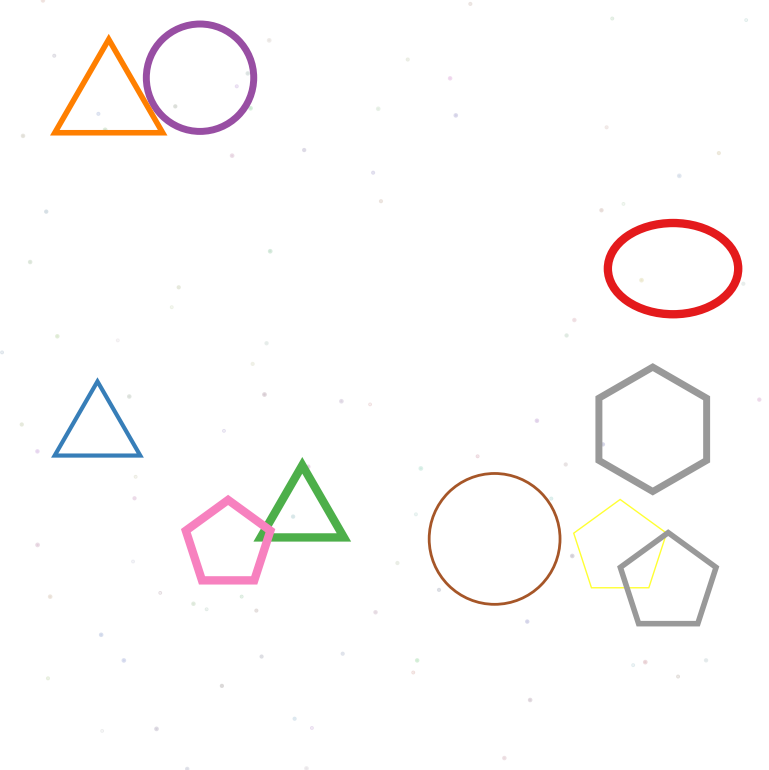[{"shape": "oval", "thickness": 3, "radius": 0.42, "center": [0.874, 0.651]}, {"shape": "triangle", "thickness": 1.5, "radius": 0.32, "center": [0.127, 0.44]}, {"shape": "triangle", "thickness": 3, "radius": 0.31, "center": [0.393, 0.333]}, {"shape": "circle", "thickness": 2.5, "radius": 0.35, "center": [0.26, 0.899]}, {"shape": "triangle", "thickness": 2, "radius": 0.4, "center": [0.141, 0.868]}, {"shape": "pentagon", "thickness": 0.5, "radius": 0.32, "center": [0.805, 0.288]}, {"shape": "circle", "thickness": 1, "radius": 0.42, "center": [0.642, 0.3]}, {"shape": "pentagon", "thickness": 3, "radius": 0.29, "center": [0.296, 0.293]}, {"shape": "hexagon", "thickness": 2.5, "radius": 0.4, "center": [0.848, 0.442]}, {"shape": "pentagon", "thickness": 2, "radius": 0.33, "center": [0.868, 0.243]}]